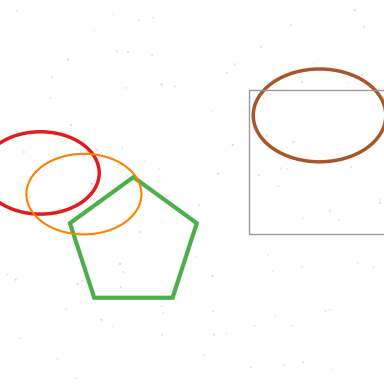[{"shape": "oval", "thickness": 2.5, "radius": 0.76, "center": [0.105, 0.551]}, {"shape": "pentagon", "thickness": 3, "radius": 0.87, "center": [0.346, 0.367]}, {"shape": "oval", "thickness": 1.5, "radius": 0.75, "center": [0.218, 0.496]}, {"shape": "oval", "thickness": 2.5, "radius": 0.86, "center": [0.83, 0.7]}, {"shape": "square", "thickness": 1, "radius": 0.94, "center": [0.836, 0.579]}]